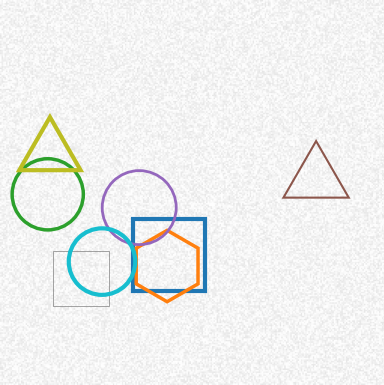[{"shape": "square", "thickness": 3, "radius": 0.47, "center": [0.438, 0.338]}, {"shape": "hexagon", "thickness": 2.5, "radius": 0.46, "center": [0.434, 0.309]}, {"shape": "circle", "thickness": 2.5, "radius": 0.46, "center": [0.124, 0.495]}, {"shape": "circle", "thickness": 2, "radius": 0.48, "center": [0.362, 0.461]}, {"shape": "triangle", "thickness": 1.5, "radius": 0.49, "center": [0.821, 0.536]}, {"shape": "square", "thickness": 0.5, "radius": 0.36, "center": [0.211, 0.277]}, {"shape": "triangle", "thickness": 3, "radius": 0.46, "center": [0.13, 0.604]}, {"shape": "circle", "thickness": 3, "radius": 0.43, "center": [0.265, 0.321]}]